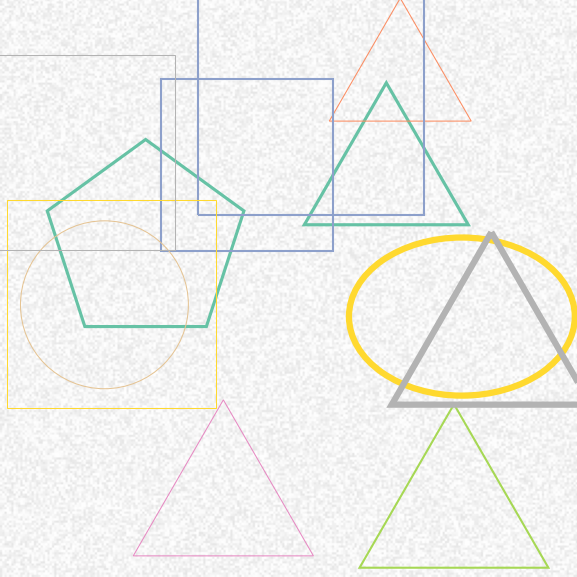[{"shape": "pentagon", "thickness": 1.5, "radius": 0.9, "center": [0.252, 0.579]}, {"shape": "triangle", "thickness": 1.5, "radius": 0.82, "center": [0.669, 0.692]}, {"shape": "triangle", "thickness": 0.5, "radius": 0.71, "center": [0.693, 0.86]}, {"shape": "square", "thickness": 1, "radius": 0.97, "center": [0.538, 0.821]}, {"shape": "square", "thickness": 1, "radius": 0.75, "center": [0.428, 0.713]}, {"shape": "triangle", "thickness": 0.5, "radius": 0.9, "center": [0.387, 0.127]}, {"shape": "triangle", "thickness": 1, "radius": 0.94, "center": [0.786, 0.11]}, {"shape": "oval", "thickness": 3, "radius": 0.98, "center": [0.8, 0.451]}, {"shape": "square", "thickness": 0.5, "radius": 0.9, "center": [0.193, 0.473]}, {"shape": "circle", "thickness": 0.5, "radius": 0.73, "center": [0.181, 0.471]}, {"shape": "square", "thickness": 0.5, "radius": 0.84, "center": [0.134, 0.735]}, {"shape": "triangle", "thickness": 3, "radius": 1.0, "center": [0.851, 0.398]}]